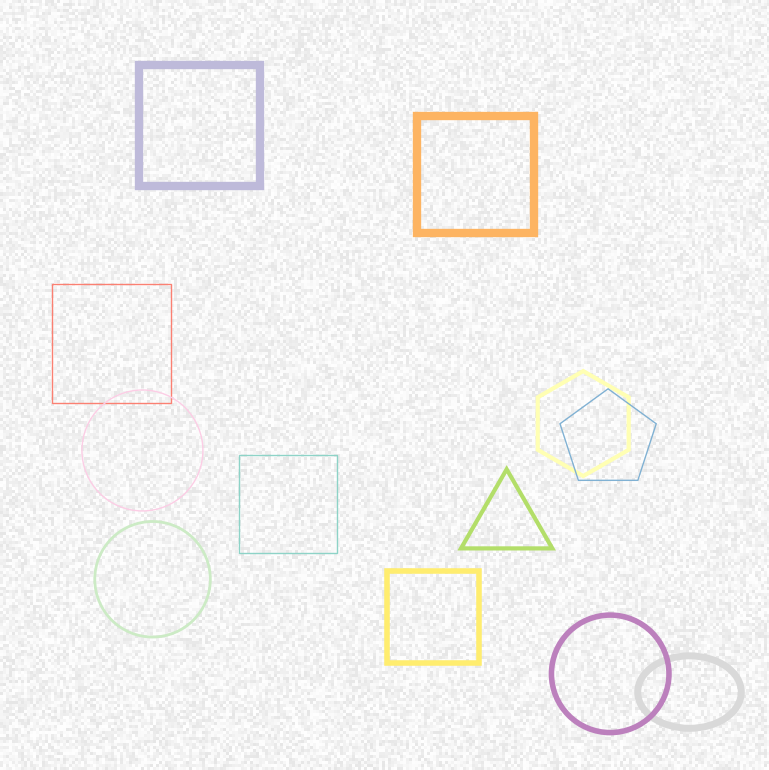[{"shape": "square", "thickness": 0.5, "radius": 0.32, "center": [0.374, 0.346]}, {"shape": "hexagon", "thickness": 1.5, "radius": 0.34, "center": [0.757, 0.45]}, {"shape": "square", "thickness": 3, "radius": 0.39, "center": [0.259, 0.837]}, {"shape": "square", "thickness": 0.5, "radius": 0.38, "center": [0.145, 0.554]}, {"shape": "pentagon", "thickness": 0.5, "radius": 0.33, "center": [0.79, 0.429]}, {"shape": "square", "thickness": 3, "radius": 0.38, "center": [0.617, 0.774]}, {"shape": "triangle", "thickness": 1.5, "radius": 0.34, "center": [0.658, 0.322]}, {"shape": "circle", "thickness": 0.5, "radius": 0.39, "center": [0.185, 0.415]}, {"shape": "oval", "thickness": 2.5, "radius": 0.34, "center": [0.895, 0.101]}, {"shape": "circle", "thickness": 2, "radius": 0.38, "center": [0.792, 0.125]}, {"shape": "circle", "thickness": 1, "radius": 0.38, "center": [0.198, 0.248]}, {"shape": "square", "thickness": 2, "radius": 0.3, "center": [0.563, 0.199]}]